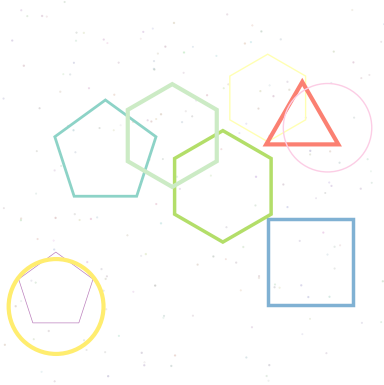[{"shape": "pentagon", "thickness": 2, "radius": 0.69, "center": [0.274, 0.602]}, {"shape": "hexagon", "thickness": 1, "radius": 0.57, "center": [0.695, 0.746]}, {"shape": "triangle", "thickness": 3, "radius": 0.54, "center": [0.785, 0.679]}, {"shape": "square", "thickness": 2.5, "radius": 0.56, "center": [0.807, 0.32]}, {"shape": "hexagon", "thickness": 2.5, "radius": 0.72, "center": [0.579, 0.516]}, {"shape": "circle", "thickness": 1, "radius": 0.57, "center": [0.851, 0.668]}, {"shape": "pentagon", "thickness": 0.5, "radius": 0.51, "center": [0.145, 0.244]}, {"shape": "hexagon", "thickness": 3, "radius": 0.67, "center": [0.447, 0.648]}, {"shape": "circle", "thickness": 3, "radius": 0.62, "center": [0.146, 0.204]}]